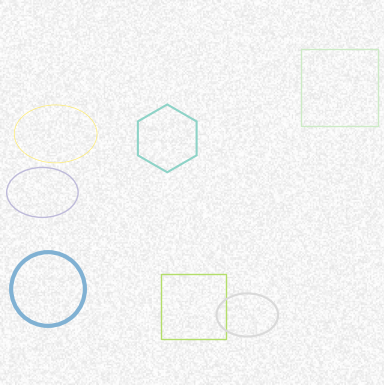[{"shape": "hexagon", "thickness": 1.5, "radius": 0.44, "center": [0.434, 0.641]}, {"shape": "oval", "thickness": 1, "radius": 0.46, "center": [0.11, 0.5]}, {"shape": "circle", "thickness": 3, "radius": 0.48, "center": [0.125, 0.249]}, {"shape": "square", "thickness": 1, "radius": 0.42, "center": [0.503, 0.204]}, {"shape": "oval", "thickness": 1.5, "radius": 0.4, "center": [0.642, 0.182]}, {"shape": "square", "thickness": 1, "radius": 0.5, "center": [0.883, 0.772]}, {"shape": "oval", "thickness": 0.5, "radius": 0.54, "center": [0.145, 0.652]}]